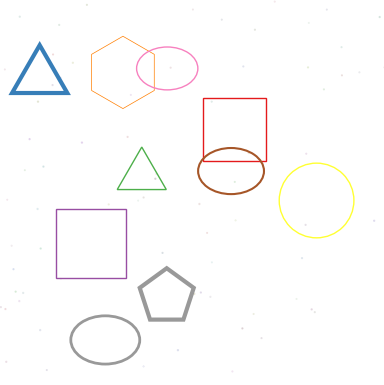[{"shape": "square", "thickness": 1, "radius": 0.41, "center": [0.609, 0.663]}, {"shape": "triangle", "thickness": 3, "radius": 0.41, "center": [0.103, 0.8]}, {"shape": "triangle", "thickness": 1, "radius": 0.37, "center": [0.368, 0.544]}, {"shape": "square", "thickness": 1, "radius": 0.45, "center": [0.237, 0.367]}, {"shape": "hexagon", "thickness": 0.5, "radius": 0.47, "center": [0.319, 0.812]}, {"shape": "circle", "thickness": 1, "radius": 0.48, "center": [0.822, 0.479]}, {"shape": "oval", "thickness": 1.5, "radius": 0.43, "center": [0.6, 0.556]}, {"shape": "oval", "thickness": 1, "radius": 0.4, "center": [0.434, 0.822]}, {"shape": "pentagon", "thickness": 3, "radius": 0.37, "center": [0.433, 0.23]}, {"shape": "oval", "thickness": 2, "radius": 0.45, "center": [0.273, 0.117]}]